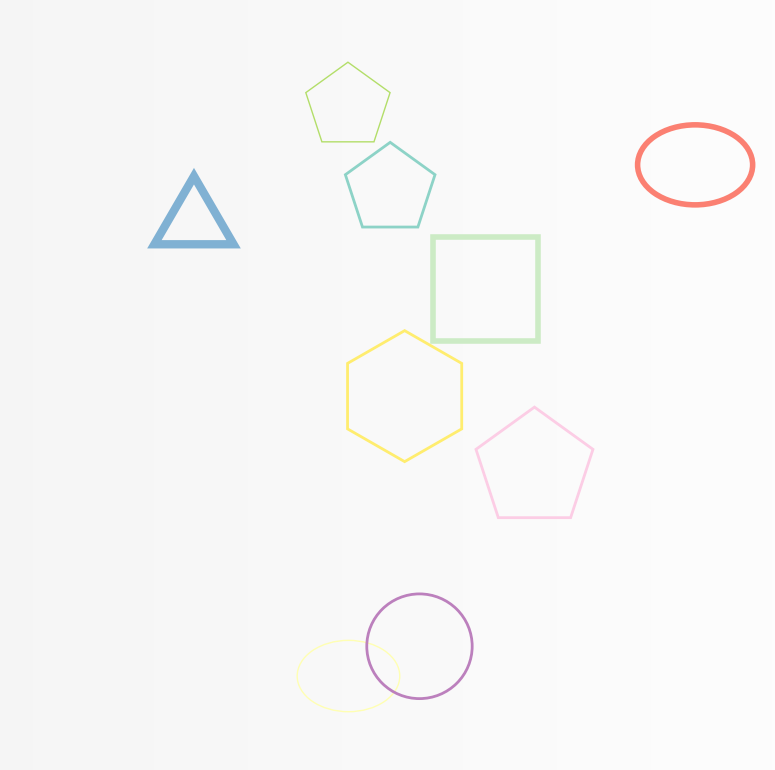[{"shape": "pentagon", "thickness": 1, "radius": 0.3, "center": [0.503, 0.754]}, {"shape": "oval", "thickness": 0.5, "radius": 0.33, "center": [0.45, 0.122]}, {"shape": "oval", "thickness": 2, "radius": 0.37, "center": [0.897, 0.786]}, {"shape": "triangle", "thickness": 3, "radius": 0.29, "center": [0.25, 0.712]}, {"shape": "pentagon", "thickness": 0.5, "radius": 0.29, "center": [0.449, 0.862]}, {"shape": "pentagon", "thickness": 1, "radius": 0.4, "center": [0.69, 0.392]}, {"shape": "circle", "thickness": 1, "radius": 0.34, "center": [0.541, 0.161]}, {"shape": "square", "thickness": 2, "radius": 0.34, "center": [0.626, 0.625]}, {"shape": "hexagon", "thickness": 1, "radius": 0.43, "center": [0.522, 0.486]}]